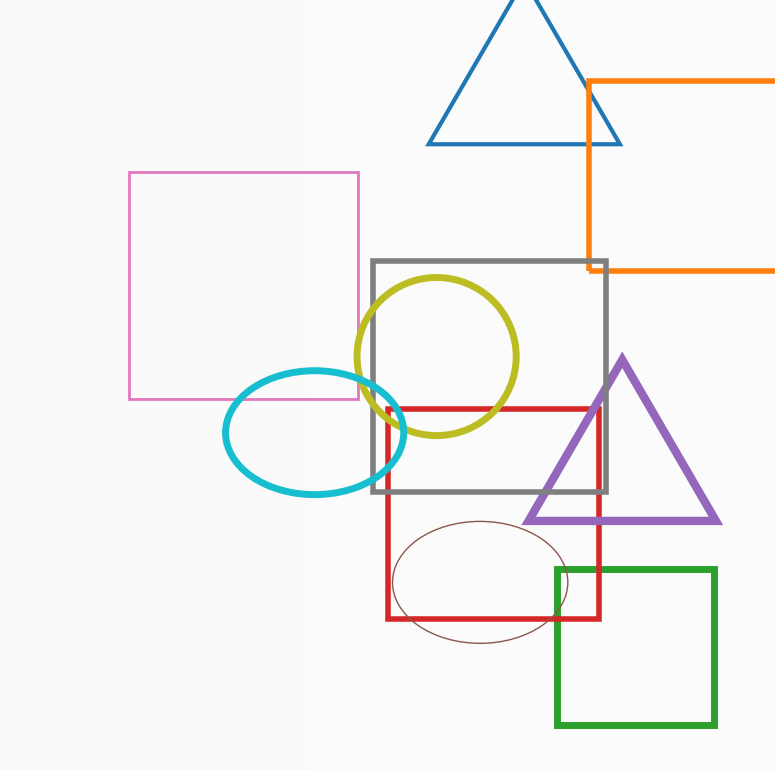[{"shape": "triangle", "thickness": 1.5, "radius": 0.71, "center": [0.677, 0.884]}, {"shape": "square", "thickness": 2, "radius": 0.62, "center": [0.883, 0.771]}, {"shape": "square", "thickness": 2.5, "radius": 0.51, "center": [0.82, 0.16]}, {"shape": "square", "thickness": 2, "radius": 0.68, "center": [0.637, 0.332]}, {"shape": "triangle", "thickness": 3, "radius": 0.7, "center": [0.803, 0.393]}, {"shape": "oval", "thickness": 0.5, "radius": 0.57, "center": [0.62, 0.244]}, {"shape": "square", "thickness": 1, "radius": 0.74, "center": [0.314, 0.63]}, {"shape": "square", "thickness": 2, "radius": 0.75, "center": [0.632, 0.511]}, {"shape": "circle", "thickness": 2.5, "radius": 0.51, "center": [0.563, 0.537]}, {"shape": "oval", "thickness": 2.5, "radius": 0.57, "center": [0.406, 0.438]}]